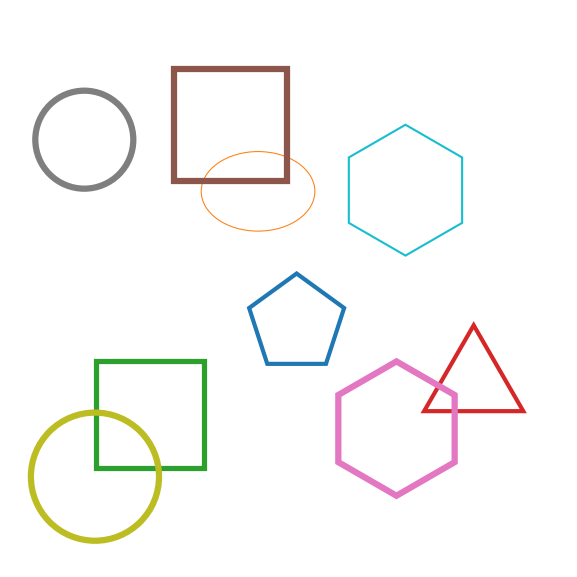[{"shape": "pentagon", "thickness": 2, "radius": 0.43, "center": [0.514, 0.439]}, {"shape": "oval", "thickness": 0.5, "radius": 0.49, "center": [0.447, 0.668]}, {"shape": "square", "thickness": 2.5, "radius": 0.47, "center": [0.259, 0.281]}, {"shape": "triangle", "thickness": 2, "radius": 0.5, "center": [0.82, 0.337]}, {"shape": "square", "thickness": 3, "radius": 0.49, "center": [0.399, 0.783]}, {"shape": "hexagon", "thickness": 3, "radius": 0.58, "center": [0.687, 0.257]}, {"shape": "circle", "thickness": 3, "radius": 0.42, "center": [0.146, 0.757]}, {"shape": "circle", "thickness": 3, "radius": 0.55, "center": [0.164, 0.174]}, {"shape": "hexagon", "thickness": 1, "radius": 0.57, "center": [0.702, 0.67]}]